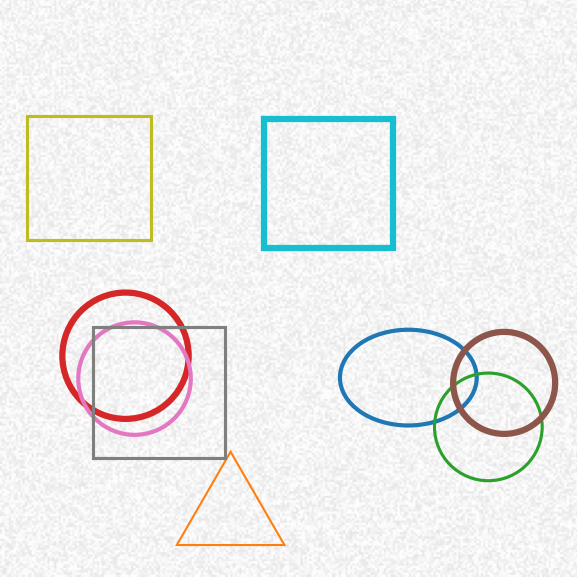[{"shape": "oval", "thickness": 2, "radius": 0.59, "center": [0.707, 0.345]}, {"shape": "triangle", "thickness": 1, "radius": 0.54, "center": [0.399, 0.109]}, {"shape": "circle", "thickness": 1.5, "radius": 0.47, "center": [0.846, 0.26]}, {"shape": "circle", "thickness": 3, "radius": 0.55, "center": [0.217, 0.383]}, {"shape": "circle", "thickness": 3, "radius": 0.44, "center": [0.873, 0.336]}, {"shape": "circle", "thickness": 2, "radius": 0.49, "center": [0.233, 0.344]}, {"shape": "square", "thickness": 1.5, "radius": 0.57, "center": [0.276, 0.319]}, {"shape": "square", "thickness": 1.5, "radius": 0.54, "center": [0.153, 0.69]}, {"shape": "square", "thickness": 3, "radius": 0.56, "center": [0.569, 0.682]}]